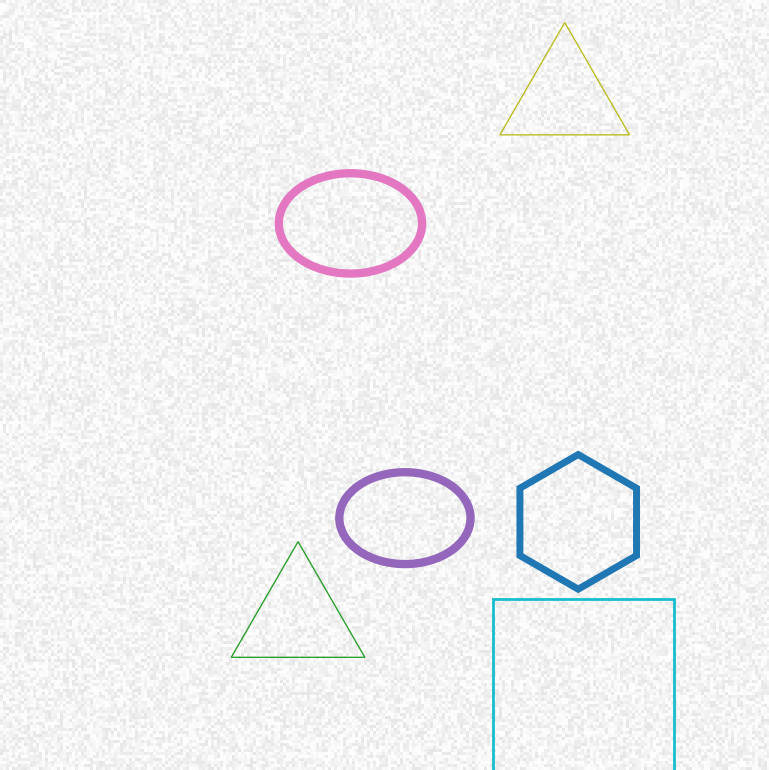[{"shape": "hexagon", "thickness": 2.5, "radius": 0.44, "center": [0.751, 0.322]}, {"shape": "triangle", "thickness": 0.5, "radius": 0.5, "center": [0.387, 0.196]}, {"shape": "oval", "thickness": 3, "radius": 0.43, "center": [0.526, 0.327]}, {"shape": "oval", "thickness": 3, "radius": 0.47, "center": [0.455, 0.71]}, {"shape": "triangle", "thickness": 0.5, "radius": 0.49, "center": [0.733, 0.873]}, {"shape": "square", "thickness": 1, "radius": 0.59, "center": [0.758, 0.104]}]